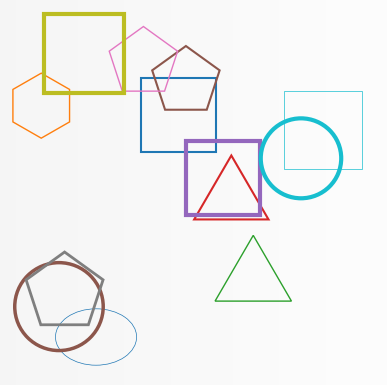[{"shape": "square", "thickness": 1.5, "radius": 0.48, "center": [0.459, 0.701]}, {"shape": "oval", "thickness": 0.5, "radius": 0.52, "center": [0.248, 0.125]}, {"shape": "hexagon", "thickness": 1, "radius": 0.42, "center": [0.106, 0.726]}, {"shape": "triangle", "thickness": 1, "radius": 0.57, "center": [0.654, 0.275]}, {"shape": "triangle", "thickness": 1.5, "radius": 0.55, "center": [0.597, 0.485]}, {"shape": "square", "thickness": 3, "radius": 0.48, "center": [0.575, 0.538]}, {"shape": "pentagon", "thickness": 1.5, "radius": 0.46, "center": [0.48, 0.789]}, {"shape": "circle", "thickness": 2.5, "radius": 0.57, "center": [0.152, 0.204]}, {"shape": "pentagon", "thickness": 1, "radius": 0.46, "center": [0.37, 0.838]}, {"shape": "pentagon", "thickness": 2, "radius": 0.52, "center": [0.167, 0.241]}, {"shape": "square", "thickness": 3, "radius": 0.52, "center": [0.218, 0.861]}, {"shape": "circle", "thickness": 3, "radius": 0.52, "center": [0.777, 0.589]}, {"shape": "square", "thickness": 0.5, "radius": 0.51, "center": [0.833, 0.662]}]